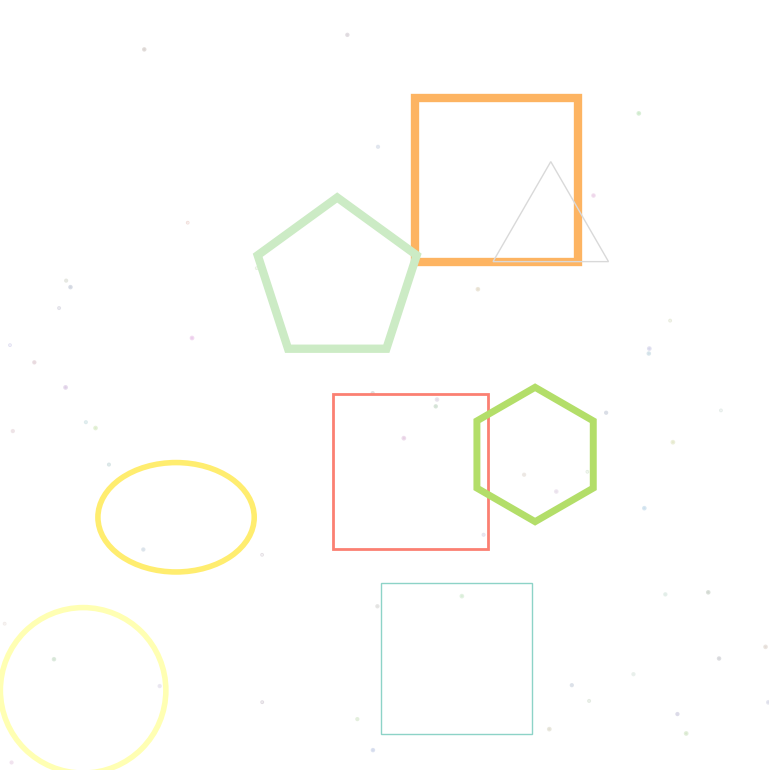[{"shape": "square", "thickness": 0.5, "radius": 0.49, "center": [0.593, 0.144]}, {"shape": "circle", "thickness": 2, "radius": 0.54, "center": [0.108, 0.103]}, {"shape": "square", "thickness": 1, "radius": 0.51, "center": [0.533, 0.388]}, {"shape": "square", "thickness": 3, "radius": 0.53, "center": [0.644, 0.766]}, {"shape": "hexagon", "thickness": 2.5, "radius": 0.44, "center": [0.695, 0.41]}, {"shape": "triangle", "thickness": 0.5, "radius": 0.43, "center": [0.715, 0.704]}, {"shape": "pentagon", "thickness": 3, "radius": 0.54, "center": [0.438, 0.635]}, {"shape": "oval", "thickness": 2, "radius": 0.51, "center": [0.229, 0.328]}]